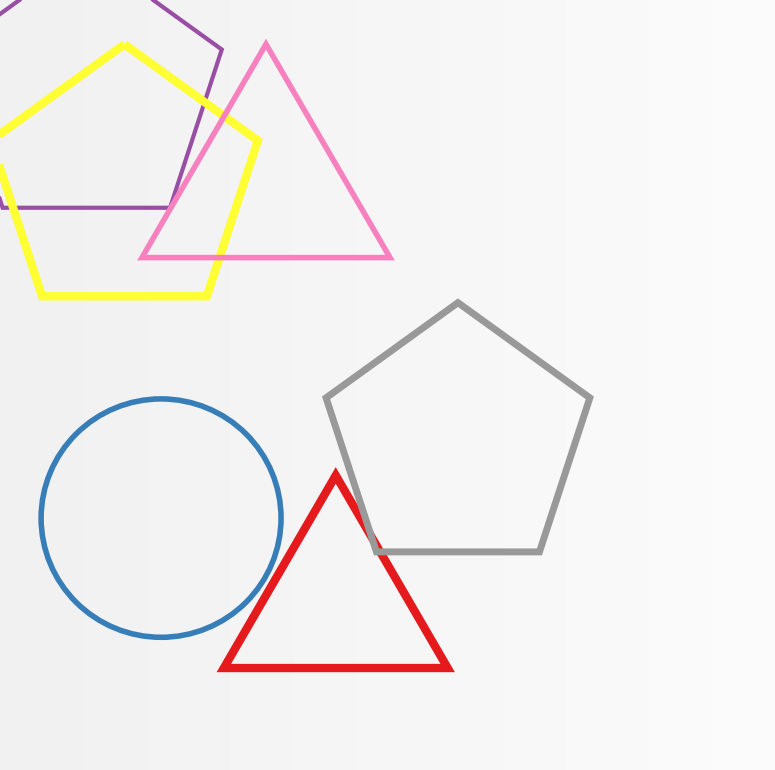[{"shape": "triangle", "thickness": 3, "radius": 0.83, "center": [0.433, 0.216]}, {"shape": "circle", "thickness": 2, "radius": 0.77, "center": [0.208, 0.327]}, {"shape": "pentagon", "thickness": 1.5, "radius": 0.92, "center": [0.111, 0.879]}, {"shape": "pentagon", "thickness": 3, "radius": 0.9, "center": [0.161, 0.762]}, {"shape": "triangle", "thickness": 2, "radius": 0.92, "center": [0.343, 0.758]}, {"shape": "pentagon", "thickness": 2.5, "radius": 0.89, "center": [0.591, 0.428]}]